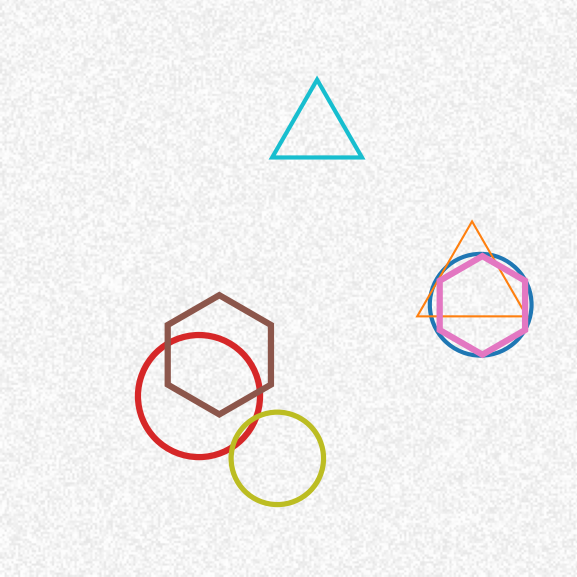[{"shape": "circle", "thickness": 2, "radius": 0.44, "center": [0.832, 0.471]}, {"shape": "triangle", "thickness": 1, "radius": 0.55, "center": [0.817, 0.506]}, {"shape": "circle", "thickness": 3, "radius": 0.53, "center": [0.345, 0.313]}, {"shape": "hexagon", "thickness": 3, "radius": 0.52, "center": [0.38, 0.385]}, {"shape": "hexagon", "thickness": 3, "radius": 0.43, "center": [0.835, 0.47]}, {"shape": "circle", "thickness": 2.5, "radius": 0.4, "center": [0.48, 0.205]}, {"shape": "triangle", "thickness": 2, "radius": 0.45, "center": [0.549, 0.771]}]